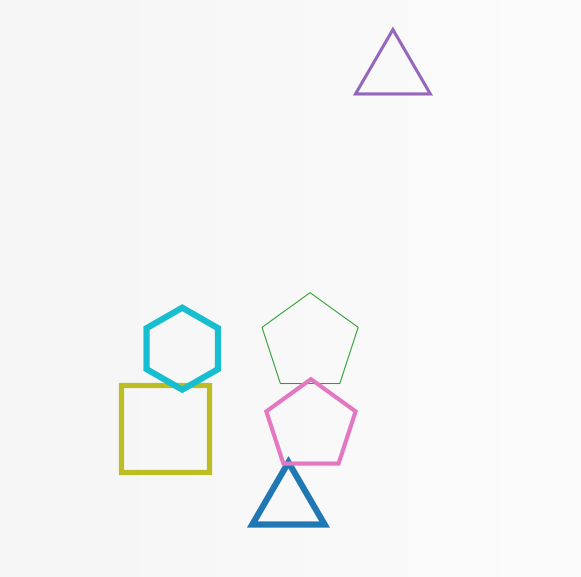[{"shape": "triangle", "thickness": 3, "radius": 0.36, "center": [0.496, 0.127]}, {"shape": "pentagon", "thickness": 0.5, "radius": 0.43, "center": [0.533, 0.405]}, {"shape": "triangle", "thickness": 1.5, "radius": 0.37, "center": [0.676, 0.874]}, {"shape": "pentagon", "thickness": 2, "radius": 0.4, "center": [0.535, 0.262]}, {"shape": "square", "thickness": 2.5, "radius": 0.38, "center": [0.284, 0.258]}, {"shape": "hexagon", "thickness": 3, "radius": 0.35, "center": [0.314, 0.395]}]